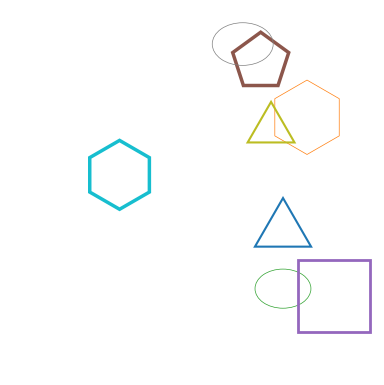[{"shape": "triangle", "thickness": 1.5, "radius": 0.42, "center": [0.735, 0.401]}, {"shape": "hexagon", "thickness": 0.5, "radius": 0.48, "center": [0.797, 0.695]}, {"shape": "oval", "thickness": 0.5, "radius": 0.36, "center": [0.735, 0.25]}, {"shape": "square", "thickness": 2, "radius": 0.47, "center": [0.867, 0.231]}, {"shape": "pentagon", "thickness": 2.5, "radius": 0.38, "center": [0.677, 0.84]}, {"shape": "oval", "thickness": 0.5, "radius": 0.4, "center": [0.63, 0.886]}, {"shape": "triangle", "thickness": 1.5, "radius": 0.35, "center": [0.704, 0.665]}, {"shape": "hexagon", "thickness": 2.5, "radius": 0.45, "center": [0.311, 0.546]}]